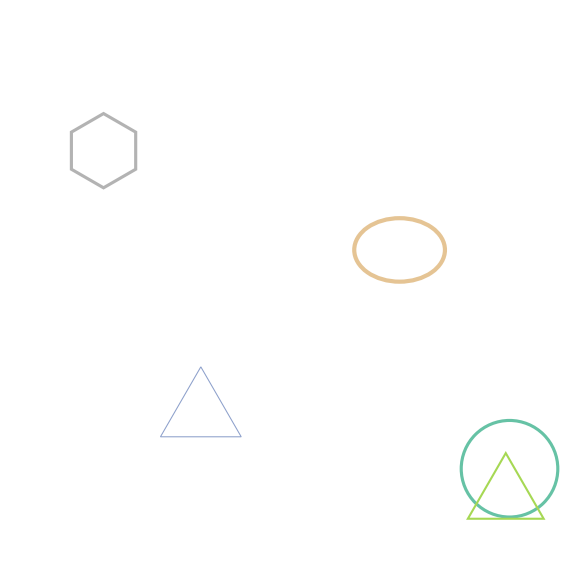[{"shape": "circle", "thickness": 1.5, "radius": 0.42, "center": [0.882, 0.187]}, {"shape": "triangle", "thickness": 0.5, "radius": 0.4, "center": [0.348, 0.283]}, {"shape": "triangle", "thickness": 1, "radius": 0.38, "center": [0.876, 0.139]}, {"shape": "oval", "thickness": 2, "radius": 0.39, "center": [0.692, 0.566]}, {"shape": "hexagon", "thickness": 1.5, "radius": 0.32, "center": [0.179, 0.738]}]